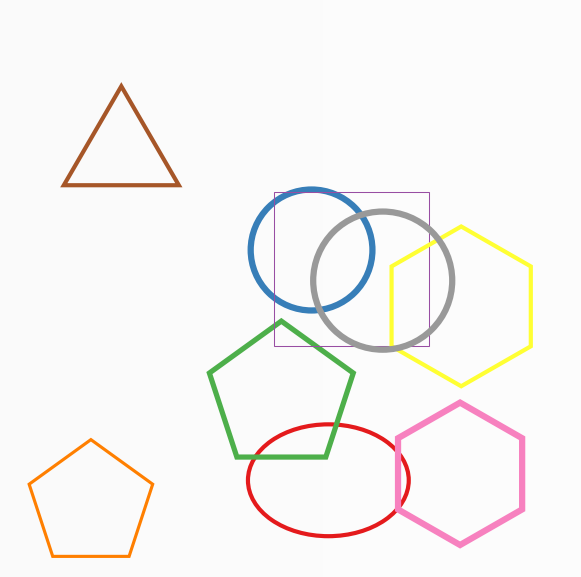[{"shape": "oval", "thickness": 2, "radius": 0.69, "center": [0.565, 0.168]}, {"shape": "circle", "thickness": 3, "radius": 0.52, "center": [0.536, 0.566]}, {"shape": "pentagon", "thickness": 2.5, "radius": 0.65, "center": [0.484, 0.313]}, {"shape": "square", "thickness": 0.5, "radius": 0.66, "center": [0.605, 0.534]}, {"shape": "pentagon", "thickness": 1.5, "radius": 0.56, "center": [0.156, 0.126]}, {"shape": "hexagon", "thickness": 2, "radius": 0.69, "center": [0.793, 0.469]}, {"shape": "triangle", "thickness": 2, "radius": 0.57, "center": [0.209, 0.736]}, {"shape": "hexagon", "thickness": 3, "radius": 0.62, "center": [0.792, 0.179]}, {"shape": "circle", "thickness": 3, "radius": 0.6, "center": [0.658, 0.513]}]